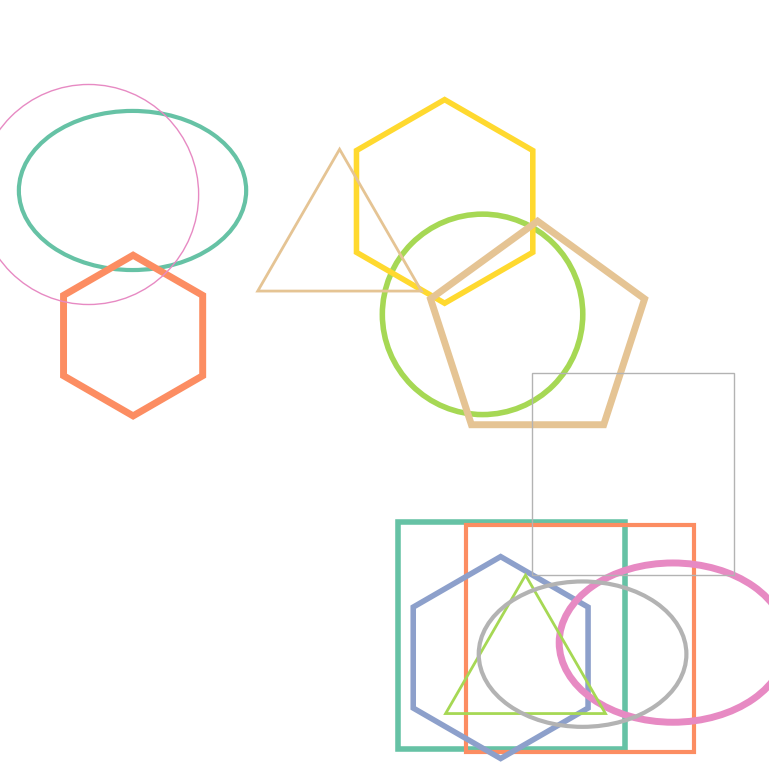[{"shape": "square", "thickness": 2, "radius": 0.74, "center": [0.664, 0.175]}, {"shape": "oval", "thickness": 1.5, "radius": 0.74, "center": [0.172, 0.753]}, {"shape": "hexagon", "thickness": 2.5, "radius": 0.52, "center": [0.173, 0.564]}, {"shape": "square", "thickness": 1.5, "radius": 0.74, "center": [0.753, 0.171]}, {"shape": "hexagon", "thickness": 2, "radius": 0.66, "center": [0.65, 0.146]}, {"shape": "oval", "thickness": 2.5, "radius": 0.74, "center": [0.874, 0.165]}, {"shape": "circle", "thickness": 0.5, "radius": 0.71, "center": [0.115, 0.747]}, {"shape": "triangle", "thickness": 1, "radius": 0.6, "center": [0.683, 0.133]}, {"shape": "circle", "thickness": 2, "radius": 0.65, "center": [0.627, 0.592]}, {"shape": "hexagon", "thickness": 2, "radius": 0.66, "center": [0.577, 0.738]}, {"shape": "pentagon", "thickness": 2.5, "radius": 0.73, "center": [0.698, 0.567]}, {"shape": "triangle", "thickness": 1, "radius": 0.61, "center": [0.441, 0.683]}, {"shape": "oval", "thickness": 1.5, "radius": 0.67, "center": [0.757, 0.15]}, {"shape": "square", "thickness": 0.5, "radius": 0.66, "center": [0.822, 0.384]}]